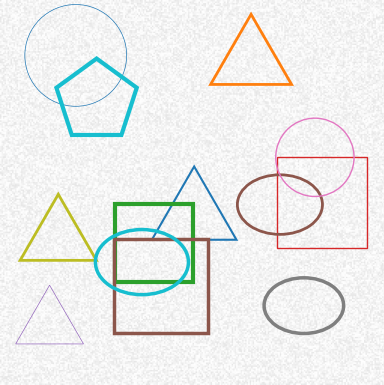[{"shape": "circle", "thickness": 0.5, "radius": 0.66, "center": [0.197, 0.856]}, {"shape": "triangle", "thickness": 1.5, "radius": 0.63, "center": [0.504, 0.441]}, {"shape": "triangle", "thickness": 2, "radius": 0.61, "center": [0.652, 0.841]}, {"shape": "square", "thickness": 3, "radius": 0.5, "center": [0.4, 0.369]}, {"shape": "square", "thickness": 1, "radius": 0.59, "center": [0.836, 0.474]}, {"shape": "triangle", "thickness": 0.5, "radius": 0.51, "center": [0.129, 0.158]}, {"shape": "oval", "thickness": 2, "radius": 0.55, "center": [0.727, 0.469]}, {"shape": "square", "thickness": 2.5, "radius": 0.61, "center": [0.418, 0.257]}, {"shape": "circle", "thickness": 1, "radius": 0.51, "center": [0.818, 0.591]}, {"shape": "oval", "thickness": 2.5, "radius": 0.52, "center": [0.789, 0.206]}, {"shape": "triangle", "thickness": 2, "radius": 0.57, "center": [0.151, 0.381]}, {"shape": "oval", "thickness": 2.5, "radius": 0.6, "center": [0.369, 0.319]}, {"shape": "pentagon", "thickness": 3, "radius": 0.55, "center": [0.251, 0.738]}]